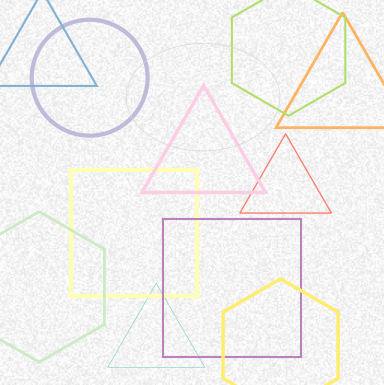[{"shape": "triangle", "thickness": 0.5, "radius": 0.73, "center": [0.406, 0.119]}, {"shape": "square", "thickness": 3, "radius": 0.82, "center": [0.348, 0.395]}, {"shape": "circle", "thickness": 3, "radius": 0.75, "center": [0.233, 0.798]}, {"shape": "triangle", "thickness": 1, "radius": 0.69, "center": [0.742, 0.515]}, {"shape": "triangle", "thickness": 1.5, "radius": 0.82, "center": [0.11, 0.859]}, {"shape": "triangle", "thickness": 2, "radius": 1.0, "center": [0.89, 0.768]}, {"shape": "hexagon", "thickness": 1.5, "radius": 0.85, "center": [0.75, 0.869]}, {"shape": "triangle", "thickness": 2.5, "radius": 0.93, "center": [0.529, 0.593]}, {"shape": "oval", "thickness": 0.5, "radius": 1.0, "center": [0.527, 0.748]}, {"shape": "square", "thickness": 1.5, "radius": 0.89, "center": [0.603, 0.252]}, {"shape": "hexagon", "thickness": 2, "radius": 0.98, "center": [0.102, 0.255]}, {"shape": "hexagon", "thickness": 2.5, "radius": 0.86, "center": [0.729, 0.103]}]